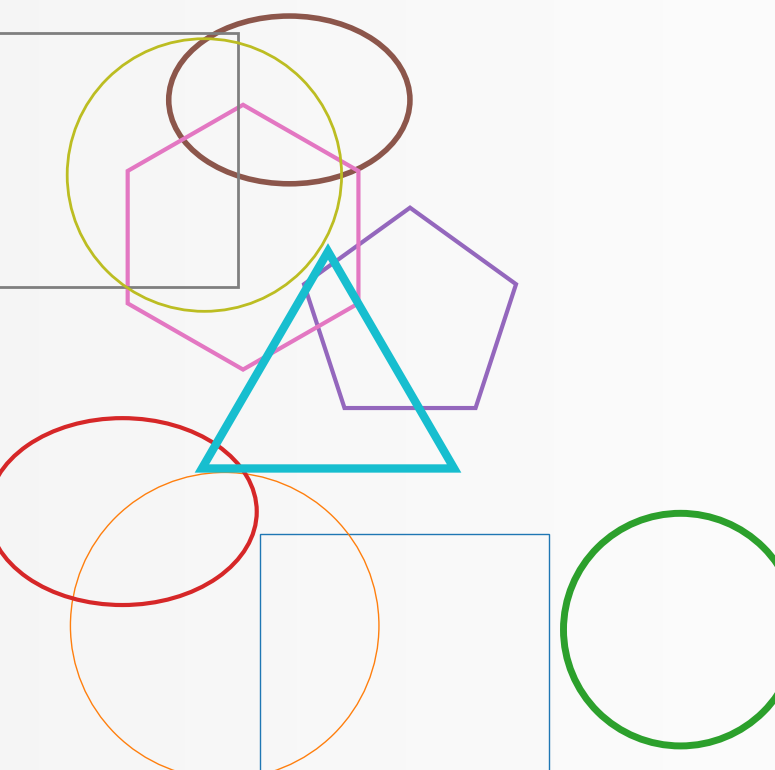[{"shape": "square", "thickness": 0.5, "radius": 0.93, "center": [0.522, 0.12]}, {"shape": "circle", "thickness": 0.5, "radius": 1.0, "center": [0.29, 0.187]}, {"shape": "circle", "thickness": 2.5, "radius": 0.76, "center": [0.878, 0.182]}, {"shape": "oval", "thickness": 1.5, "radius": 0.87, "center": [0.158, 0.336]}, {"shape": "pentagon", "thickness": 1.5, "radius": 0.72, "center": [0.529, 0.586]}, {"shape": "oval", "thickness": 2, "radius": 0.78, "center": [0.373, 0.87]}, {"shape": "hexagon", "thickness": 1.5, "radius": 0.86, "center": [0.314, 0.692]}, {"shape": "square", "thickness": 1, "radius": 0.82, "center": [0.142, 0.792]}, {"shape": "circle", "thickness": 1, "radius": 0.89, "center": [0.264, 0.773]}, {"shape": "triangle", "thickness": 3, "radius": 0.94, "center": [0.423, 0.486]}]